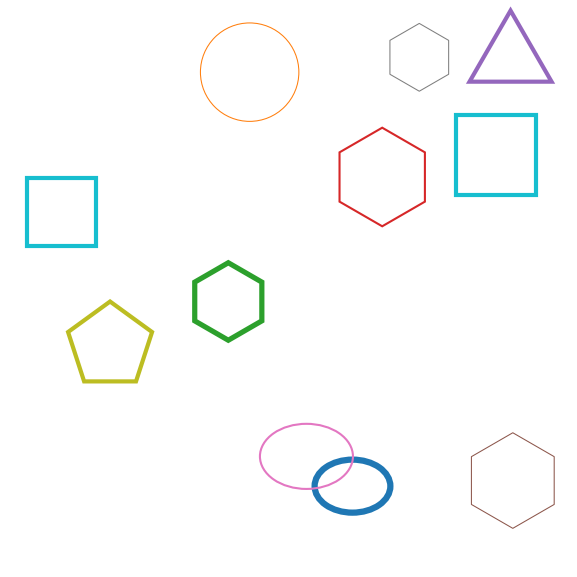[{"shape": "oval", "thickness": 3, "radius": 0.33, "center": [0.61, 0.157]}, {"shape": "circle", "thickness": 0.5, "radius": 0.43, "center": [0.432, 0.874]}, {"shape": "hexagon", "thickness": 2.5, "radius": 0.34, "center": [0.395, 0.477]}, {"shape": "hexagon", "thickness": 1, "radius": 0.43, "center": [0.662, 0.693]}, {"shape": "triangle", "thickness": 2, "radius": 0.41, "center": [0.884, 0.899]}, {"shape": "hexagon", "thickness": 0.5, "radius": 0.41, "center": [0.888, 0.167]}, {"shape": "oval", "thickness": 1, "radius": 0.4, "center": [0.531, 0.209]}, {"shape": "hexagon", "thickness": 0.5, "radius": 0.29, "center": [0.726, 0.9]}, {"shape": "pentagon", "thickness": 2, "radius": 0.38, "center": [0.191, 0.401]}, {"shape": "square", "thickness": 2, "radius": 0.3, "center": [0.107, 0.632]}, {"shape": "square", "thickness": 2, "radius": 0.35, "center": [0.858, 0.73]}]